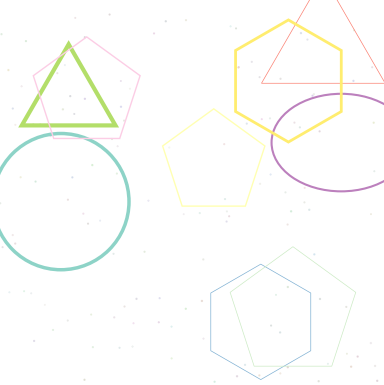[{"shape": "circle", "thickness": 2.5, "radius": 0.88, "center": [0.158, 0.476]}, {"shape": "pentagon", "thickness": 1, "radius": 0.7, "center": [0.555, 0.578]}, {"shape": "triangle", "thickness": 0.5, "radius": 0.93, "center": [0.84, 0.876]}, {"shape": "hexagon", "thickness": 0.5, "radius": 0.75, "center": [0.677, 0.164]}, {"shape": "triangle", "thickness": 3, "radius": 0.7, "center": [0.178, 0.744]}, {"shape": "pentagon", "thickness": 1, "radius": 0.73, "center": [0.225, 0.758]}, {"shape": "oval", "thickness": 1.5, "radius": 0.9, "center": [0.886, 0.63]}, {"shape": "pentagon", "thickness": 0.5, "radius": 0.86, "center": [0.761, 0.188]}, {"shape": "hexagon", "thickness": 2, "radius": 0.79, "center": [0.749, 0.79]}]